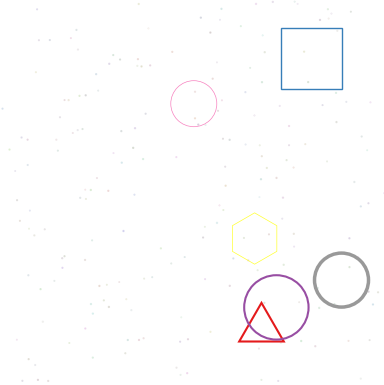[{"shape": "triangle", "thickness": 1.5, "radius": 0.33, "center": [0.679, 0.146]}, {"shape": "square", "thickness": 1, "radius": 0.4, "center": [0.809, 0.848]}, {"shape": "circle", "thickness": 1.5, "radius": 0.42, "center": [0.718, 0.202]}, {"shape": "hexagon", "thickness": 0.5, "radius": 0.33, "center": [0.661, 0.38]}, {"shape": "circle", "thickness": 0.5, "radius": 0.3, "center": [0.503, 0.731]}, {"shape": "circle", "thickness": 2.5, "radius": 0.35, "center": [0.887, 0.273]}]